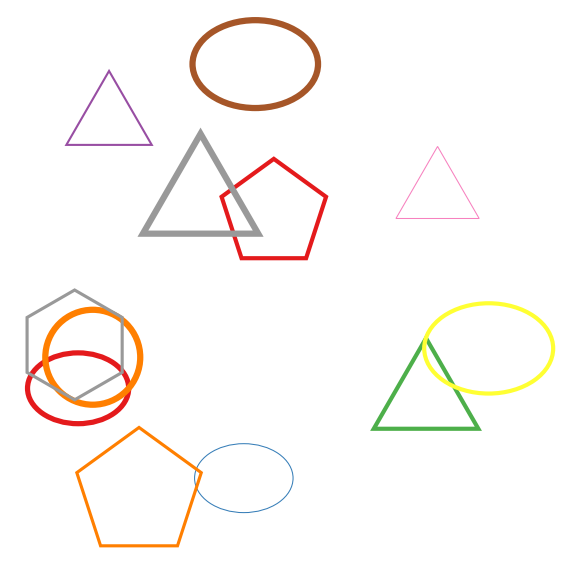[{"shape": "pentagon", "thickness": 2, "radius": 0.48, "center": [0.474, 0.629]}, {"shape": "oval", "thickness": 2.5, "radius": 0.44, "center": [0.135, 0.327]}, {"shape": "oval", "thickness": 0.5, "radius": 0.43, "center": [0.422, 0.171]}, {"shape": "triangle", "thickness": 2, "radius": 0.52, "center": [0.738, 0.309]}, {"shape": "triangle", "thickness": 1, "radius": 0.43, "center": [0.189, 0.791]}, {"shape": "circle", "thickness": 3, "radius": 0.41, "center": [0.161, 0.381]}, {"shape": "pentagon", "thickness": 1.5, "radius": 0.57, "center": [0.241, 0.146]}, {"shape": "oval", "thickness": 2, "radius": 0.56, "center": [0.846, 0.396]}, {"shape": "oval", "thickness": 3, "radius": 0.54, "center": [0.442, 0.888]}, {"shape": "triangle", "thickness": 0.5, "radius": 0.42, "center": [0.758, 0.662]}, {"shape": "hexagon", "thickness": 1.5, "radius": 0.48, "center": [0.129, 0.402]}, {"shape": "triangle", "thickness": 3, "radius": 0.58, "center": [0.347, 0.652]}]